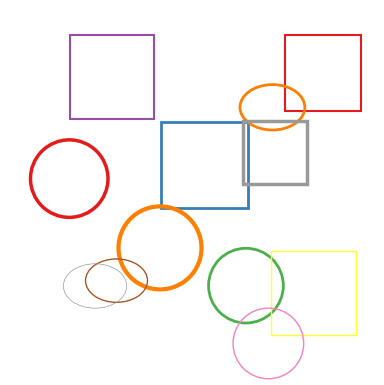[{"shape": "square", "thickness": 1.5, "radius": 0.49, "center": [0.838, 0.811]}, {"shape": "circle", "thickness": 2.5, "radius": 0.5, "center": [0.18, 0.536]}, {"shape": "square", "thickness": 2, "radius": 0.56, "center": [0.532, 0.572]}, {"shape": "circle", "thickness": 2, "radius": 0.49, "center": [0.639, 0.258]}, {"shape": "square", "thickness": 1.5, "radius": 0.54, "center": [0.292, 0.8]}, {"shape": "oval", "thickness": 2, "radius": 0.42, "center": [0.708, 0.721]}, {"shape": "circle", "thickness": 3, "radius": 0.54, "center": [0.416, 0.356]}, {"shape": "square", "thickness": 1, "radius": 0.55, "center": [0.814, 0.239]}, {"shape": "oval", "thickness": 1, "radius": 0.4, "center": [0.303, 0.271]}, {"shape": "circle", "thickness": 1, "radius": 0.46, "center": [0.697, 0.108]}, {"shape": "square", "thickness": 2.5, "radius": 0.41, "center": [0.715, 0.604]}, {"shape": "oval", "thickness": 0.5, "radius": 0.41, "center": [0.247, 0.257]}]